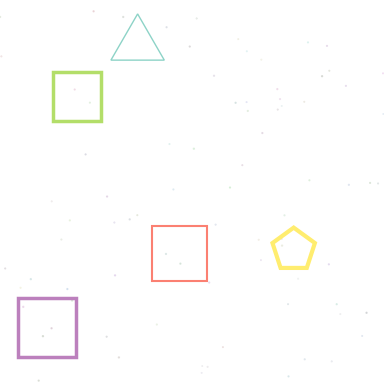[{"shape": "triangle", "thickness": 1, "radius": 0.4, "center": [0.357, 0.884]}, {"shape": "square", "thickness": 1.5, "radius": 0.36, "center": [0.467, 0.341]}, {"shape": "square", "thickness": 2.5, "radius": 0.32, "center": [0.2, 0.75]}, {"shape": "square", "thickness": 2.5, "radius": 0.38, "center": [0.122, 0.15]}, {"shape": "pentagon", "thickness": 3, "radius": 0.29, "center": [0.763, 0.351]}]